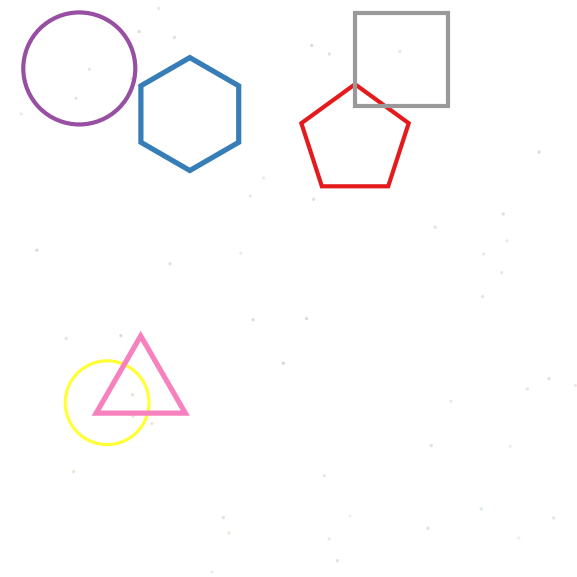[{"shape": "pentagon", "thickness": 2, "radius": 0.49, "center": [0.615, 0.756]}, {"shape": "hexagon", "thickness": 2.5, "radius": 0.49, "center": [0.329, 0.802]}, {"shape": "circle", "thickness": 2, "radius": 0.48, "center": [0.137, 0.881]}, {"shape": "circle", "thickness": 1.5, "radius": 0.36, "center": [0.185, 0.302]}, {"shape": "triangle", "thickness": 2.5, "radius": 0.45, "center": [0.244, 0.328]}, {"shape": "square", "thickness": 2, "radius": 0.4, "center": [0.695, 0.896]}]